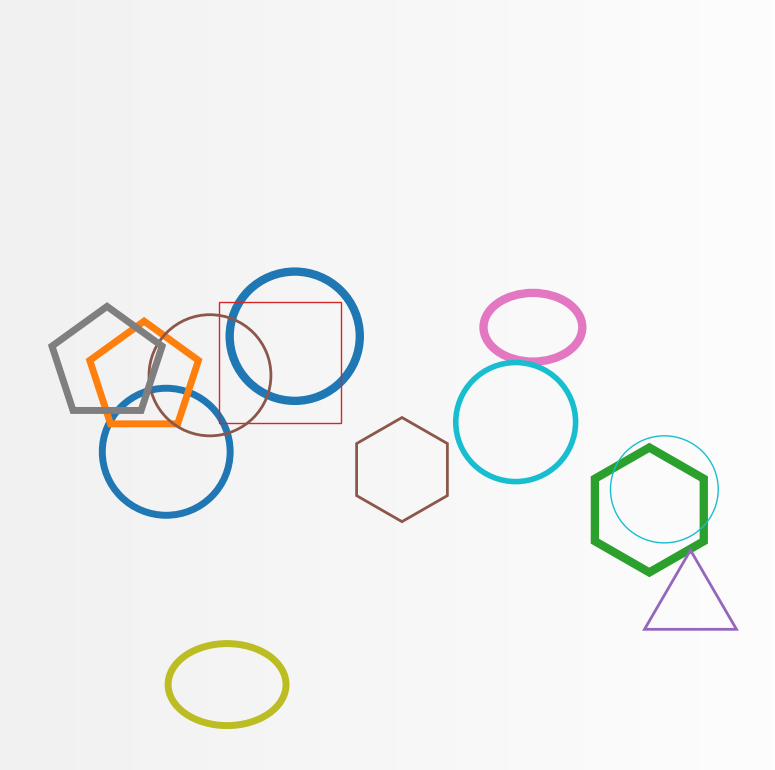[{"shape": "circle", "thickness": 2.5, "radius": 0.41, "center": [0.214, 0.413]}, {"shape": "circle", "thickness": 3, "radius": 0.42, "center": [0.38, 0.563]}, {"shape": "pentagon", "thickness": 2.5, "radius": 0.37, "center": [0.186, 0.509]}, {"shape": "hexagon", "thickness": 3, "radius": 0.41, "center": [0.838, 0.338]}, {"shape": "square", "thickness": 0.5, "radius": 0.4, "center": [0.361, 0.529]}, {"shape": "triangle", "thickness": 1, "radius": 0.34, "center": [0.891, 0.217]}, {"shape": "circle", "thickness": 1, "radius": 0.39, "center": [0.271, 0.513]}, {"shape": "hexagon", "thickness": 1, "radius": 0.34, "center": [0.519, 0.39]}, {"shape": "oval", "thickness": 3, "radius": 0.32, "center": [0.688, 0.575]}, {"shape": "pentagon", "thickness": 2.5, "radius": 0.37, "center": [0.138, 0.527]}, {"shape": "oval", "thickness": 2.5, "radius": 0.38, "center": [0.293, 0.111]}, {"shape": "circle", "thickness": 0.5, "radius": 0.35, "center": [0.857, 0.364]}, {"shape": "circle", "thickness": 2, "radius": 0.39, "center": [0.665, 0.452]}]